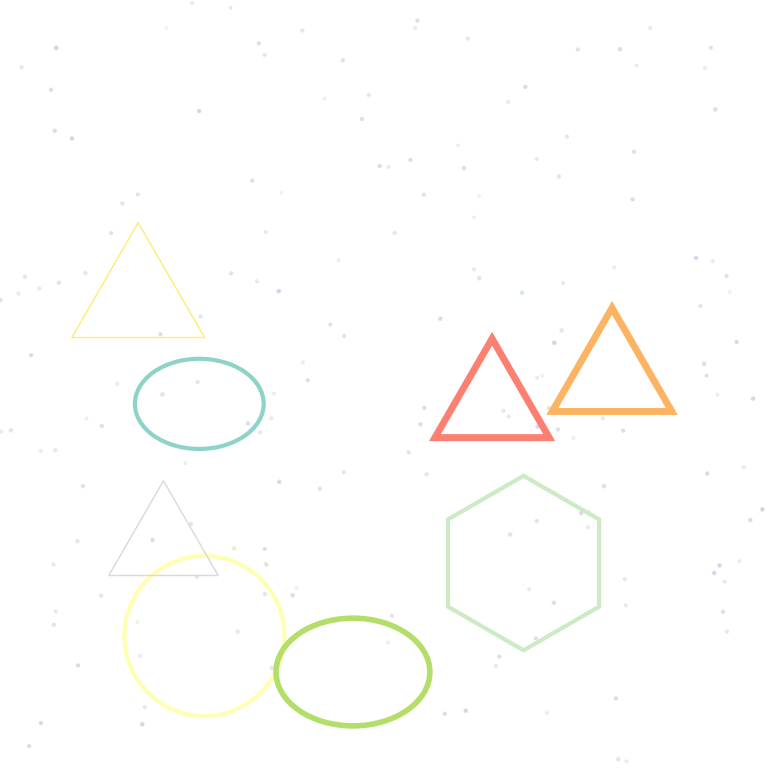[{"shape": "oval", "thickness": 1.5, "radius": 0.42, "center": [0.259, 0.476]}, {"shape": "circle", "thickness": 1.5, "radius": 0.52, "center": [0.265, 0.174]}, {"shape": "triangle", "thickness": 2.5, "radius": 0.43, "center": [0.639, 0.475]}, {"shape": "triangle", "thickness": 2.5, "radius": 0.45, "center": [0.795, 0.51]}, {"shape": "oval", "thickness": 2, "radius": 0.5, "center": [0.458, 0.127]}, {"shape": "triangle", "thickness": 0.5, "radius": 0.41, "center": [0.212, 0.294]}, {"shape": "hexagon", "thickness": 1.5, "radius": 0.57, "center": [0.68, 0.269]}, {"shape": "triangle", "thickness": 0.5, "radius": 0.5, "center": [0.179, 0.611]}]